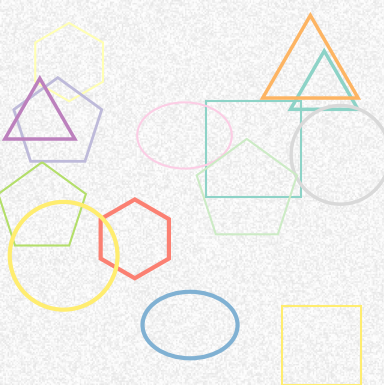[{"shape": "square", "thickness": 1.5, "radius": 0.62, "center": [0.659, 0.614]}, {"shape": "triangle", "thickness": 2.5, "radius": 0.51, "center": [0.842, 0.767]}, {"shape": "hexagon", "thickness": 1.5, "radius": 0.51, "center": [0.18, 0.839]}, {"shape": "pentagon", "thickness": 2, "radius": 0.6, "center": [0.15, 0.678]}, {"shape": "hexagon", "thickness": 3, "radius": 0.51, "center": [0.35, 0.38]}, {"shape": "oval", "thickness": 3, "radius": 0.62, "center": [0.494, 0.156]}, {"shape": "triangle", "thickness": 2.5, "radius": 0.72, "center": [0.806, 0.817]}, {"shape": "pentagon", "thickness": 1.5, "radius": 0.6, "center": [0.109, 0.459]}, {"shape": "oval", "thickness": 1.5, "radius": 0.61, "center": [0.479, 0.648]}, {"shape": "circle", "thickness": 2.5, "radius": 0.64, "center": [0.884, 0.598]}, {"shape": "triangle", "thickness": 2.5, "radius": 0.52, "center": [0.103, 0.691]}, {"shape": "pentagon", "thickness": 1.5, "radius": 0.68, "center": [0.641, 0.502]}, {"shape": "square", "thickness": 1.5, "radius": 0.52, "center": [0.836, 0.103]}, {"shape": "circle", "thickness": 3, "radius": 0.7, "center": [0.165, 0.336]}]